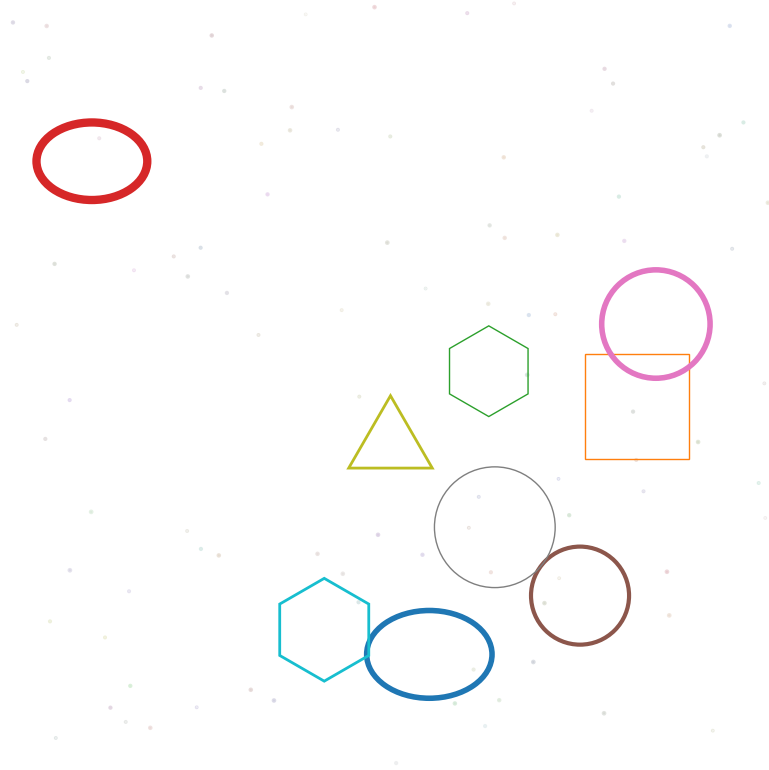[{"shape": "oval", "thickness": 2, "radius": 0.41, "center": [0.558, 0.15]}, {"shape": "square", "thickness": 0.5, "radius": 0.34, "center": [0.827, 0.472]}, {"shape": "hexagon", "thickness": 0.5, "radius": 0.29, "center": [0.635, 0.518]}, {"shape": "oval", "thickness": 3, "radius": 0.36, "center": [0.119, 0.791]}, {"shape": "circle", "thickness": 1.5, "radius": 0.32, "center": [0.753, 0.226]}, {"shape": "circle", "thickness": 2, "radius": 0.35, "center": [0.852, 0.579]}, {"shape": "circle", "thickness": 0.5, "radius": 0.39, "center": [0.643, 0.315]}, {"shape": "triangle", "thickness": 1, "radius": 0.31, "center": [0.507, 0.423]}, {"shape": "hexagon", "thickness": 1, "radius": 0.33, "center": [0.421, 0.182]}]